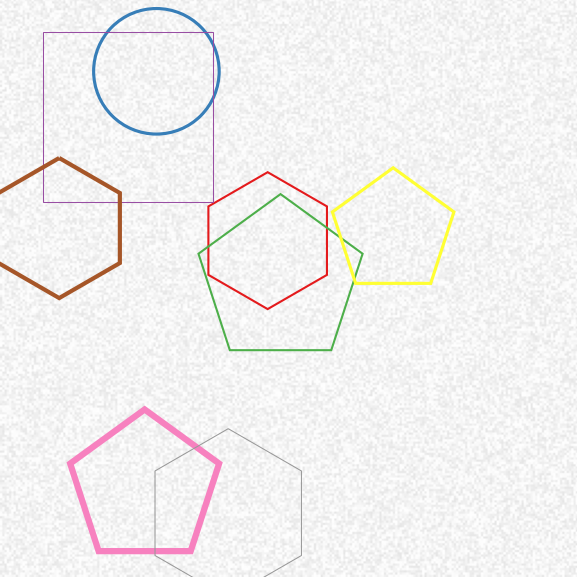[{"shape": "hexagon", "thickness": 1, "radius": 0.59, "center": [0.463, 0.582]}, {"shape": "circle", "thickness": 1.5, "radius": 0.54, "center": [0.271, 0.876]}, {"shape": "pentagon", "thickness": 1, "radius": 0.75, "center": [0.486, 0.514]}, {"shape": "square", "thickness": 0.5, "radius": 0.74, "center": [0.222, 0.797]}, {"shape": "pentagon", "thickness": 1.5, "radius": 0.55, "center": [0.681, 0.598]}, {"shape": "hexagon", "thickness": 2, "radius": 0.61, "center": [0.103, 0.604]}, {"shape": "pentagon", "thickness": 3, "radius": 0.68, "center": [0.25, 0.155]}, {"shape": "hexagon", "thickness": 0.5, "radius": 0.73, "center": [0.395, 0.11]}]